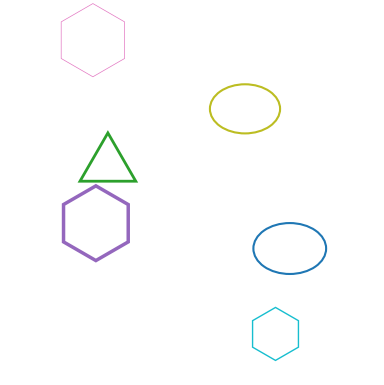[{"shape": "oval", "thickness": 1.5, "radius": 0.47, "center": [0.753, 0.354]}, {"shape": "triangle", "thickness": 2, "radius": 0.42, "center": [0.28, 0.571]}, {"shape": "hexagon", "thickness": 2.5, "radius": 0.49, "center": [0.249, 0.42]}, {"shape": "hexagon", "thickness": 0.5, "radius": 0.48, "center": [0.241, 0.896]}, {"shape": "oval", "thickness": 1.5, "radius": 0.46, "center": [0.636, 0.717]}, {"shape": "hexagon", "thickness": 1, "radius": 0.34, "center": [0.716, 0.133]}]